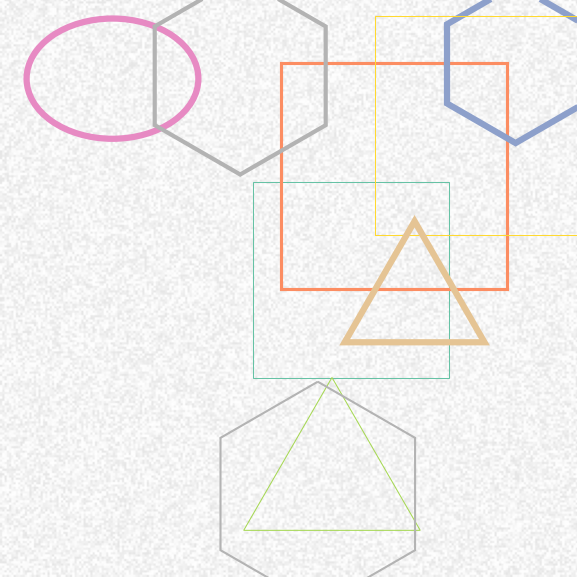[{"shape": "square", "thickness": 0.5, "radius": 0.85, "center": [0.608, 0.514]}, {"shape": "square", "thickness": 1.5, "radius": 0.98, "center": [0.683, 0.694]}, {"shape": "hexagon", "thickness": 3, "radius": 0.69, "center": [0.893, 0.889]}, {"shape": "oval", "thickness": 3, "radius": 0.74, "center": [0.195, 0.863]}, {"shape": "triangle", "thickness": 0.5, "radius": 0.88, "center": [0.575, 0.169]}, {"shape": "square", "thickness": 0.5, "radius": 0.94, "center": [0.838, 0.782]}, {"shape": "triangle", "thickness": 3, "radius": 0.7, "center": [0.718, 0.476]}, {"shape": "hexagon", "thickness": 1, "radius": 0.97, "center": [0.55, 0.144]}, {"shape": "hexagon", "thickness": 2, "radius": 0.85, "center": [0.416, 0.868]}]